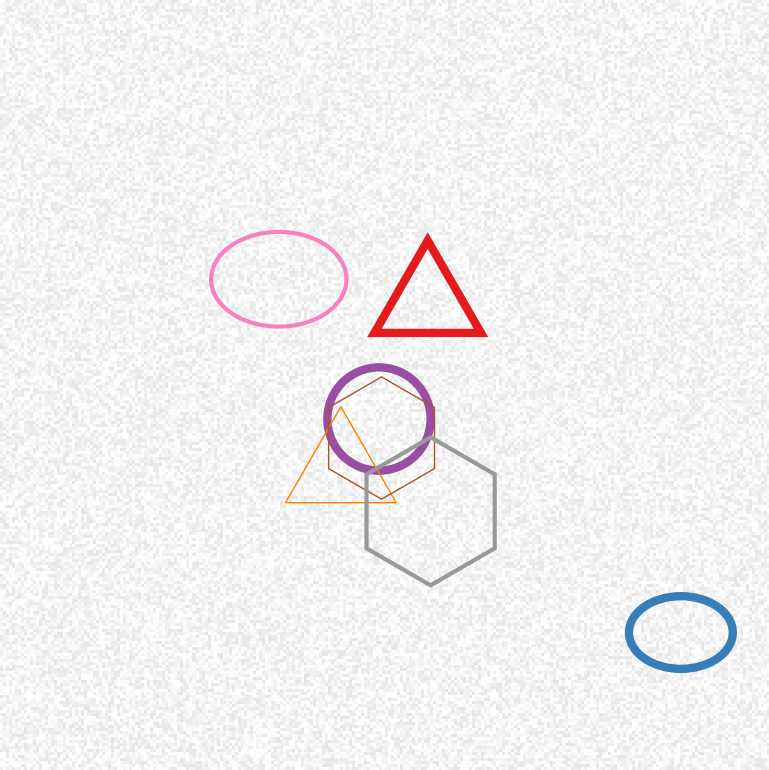[{"shape": "triangle", "thickness": 3, "radius": 0.4, "center": [0.555, 0.608]}, {"shape": "oval", "thickness": 3, "radius": 0.34, "center": [0.884, 0.179]}, {"shape": "circle", "thickness": 3, "radius": 0.34, "center": [0.492, 0.456]}, {"shape": "triangle", "thickness": 0.5, "radius": 0.42, "center": [0.443, 0.389]}, {"shape": "hexagon", "thickness": 0.5, "radius": 0.4, "center": [0.496, 0.431]}, {"shape": "oval", "thickness": 1.5, "radius": 0.44, "center": [0.362, 0.637]}, {"shape": "hexagon", "thickness": 1.5, "radius": 0.48, "center": [0.559, 0.336]}]